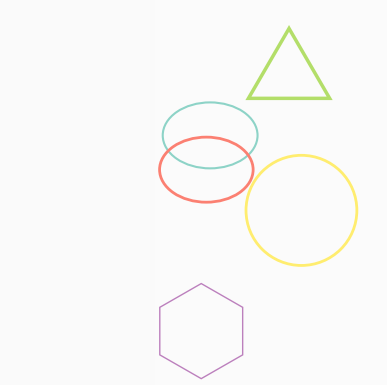[{"shape": "oval", "thickness": 1.5, "radius": 0.61, "center": [0.542, 0.648]}, {"shape": "oval", "thickness": 2, "radius": 0.6, "center": [0.533, 0.559]}, {"shape": "triangle", "thickness": 2.5, "radius": 0.61, "center": [0.746, 0.805]}, {"shape": "hexagon", "thickness": 1, "radius": 0.62, "center": [0.519, 0.14]}, {"shape": "circle", "thickness": 2, "radius": 0.72, "center": [0.778, 0.454]}]